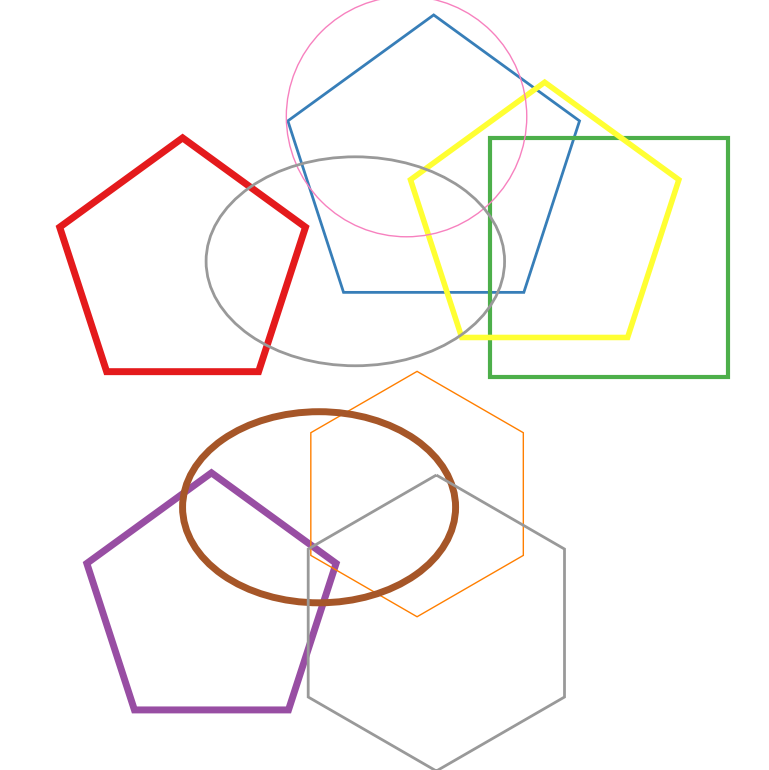[{"shape": "pentagon", "thickness": 2.5, "radius": 0.84, "center": [0.237, 0.653]}, {"shape": "pentagon", "thickness": 1, "radius": 1.0, "center": [0.563, 0.781]}, {"shape": "square", "thickness": 1.5, "radius": 0.77, "center": [0.791, 0.666]}, {"shape": "pentagon", "thickness": 2.5, "radius": 0.85, "center": [0.275, 0.216]}, {"shape": "hexagon", "thickness": 0.5, "radius": 0.8, "center": [0.542, 0.358]}, {"shape": "pentagon", "thickness": 2, "radius": 0.92, "center": [0.707, 0.71]}, {"shape": "oval", "thickness": 2.5, "radius": 0.89, "center": [0.414, 0.341]}, {"shape": "circle", "thickness": 0.5, "radius": 0.78, "center": [0.528, 0.849]}, {"shape": "hexagon", "thickness": 1, "radius": 0.96, "center": [0.567, 0.191]}, {"shape": "oval", "thickness": 1, "radius": 0.97, "center": [0.461, 0.661]}]